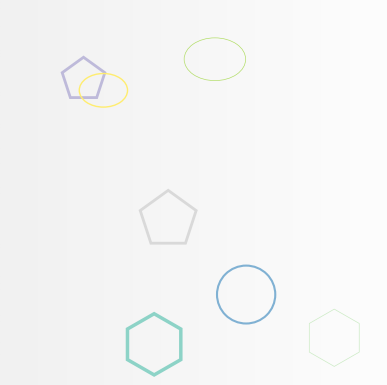[{"shape": "hexagon", "thickness": 2.5, "radius": 0.4, "center": [0.398, 0.106]}, {"shape": "pentagon", "thickness": 2, "radius": 0.29, "center": [0.216, 0.793]}, {"shape": "circle", "thickness": 1.5, "radius": 0.38, "center": [0.635, 0.235]}, {"shape": "oval", "thickness": 0.5, "radius": 0.4, "center": [0.555, 0.846]}, {"shape": "pentagon", "thickness": 2, "radius": 0.38, "center": [0.434, 0.43]}, {"shape": "hexagon", "thickness": 0.5, "radius": 0.37, "center": [0.863, 0.123]}, {"shape": "oval", "thickness": 1, "radius": 0.31, "center": [0.267, 0.765]}]